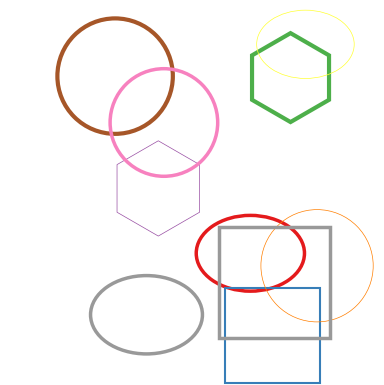[{"shape": "oval", "thickness": 2.5, "radius": 0.7, "center": [0.65, 0.342]}, {"shape": "square", "thickness": 1.5, "radius": 0.62, "center": [0.708, 0.129]}, {"shape": "hexagon", "thickness": 3, "radius": 0.58, "center": [0.755, 0.798]}, {"shape": "hexagon", "thickness": 0.5, "radius": 0.62, "center": [0.411, 0.511]}, {"shape": "circle", "thickness": 0.5, "radius": 0.73, "center": [0.824, 0.31]}, {"shape": "oval", "thickness": 0.5, "radius": 0.63, "center": [0.793, 0.885]}, {"shape": "circle", "thickness": 3, "radius": 0.75, "center": [0.299, 0.802]}, {"shape": "circle", "thickness": 2.5, "radius": 0.7, "center": [0.426, 0.682]}, {"shape": "square", "thickness": 2.5, "radius": 0.72, "center": [0.714, 0.266]}, {"shape": "oval", "thickness": 2.5, "radius": 0.73, "center": [0.381, 0.182]}]